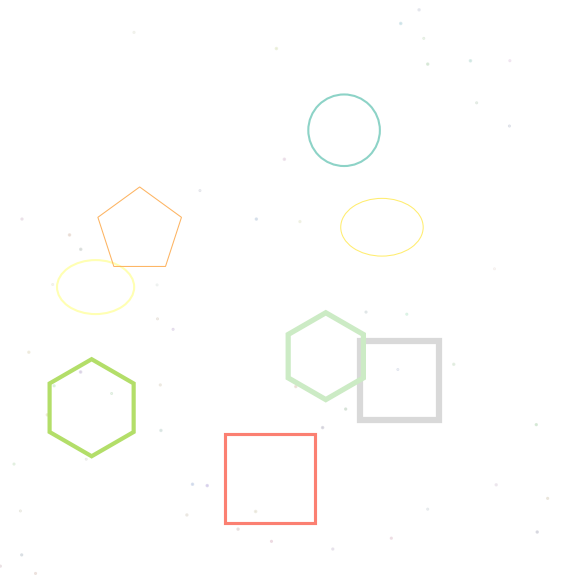[{"shape": "circle", "thickness": 1, "radius": 0.31, "center": [0.596, 0.774]}, {"shape": "oval", "thickness": 1, "radius": 0.33, "center": [0.166, 0.502]}, {"shape": "square", "thickness": 1.5, "radius": 0.39, "center": [0.468, 0.171]}, {"shape": "pentagon", "thickness": 0.5, "radius": 0.38, "center": [0.242, 0.599]}, {"shape": "hexagon", "thickness": 2, "radius": 0.42, "center": [0.159, 0.293]}, {"shape": "square", "thickness": 3, "radius": 0.34, "center": [0.692, 0.34]}, {"shape": "hexagon", "thickness": 2.5, "radius": 0.38, "center": [0.564, 0.382]}, {"shape": "oval", "thickness": 0.5, "radius": 0.36, "center": [0.661, 0.606]}]